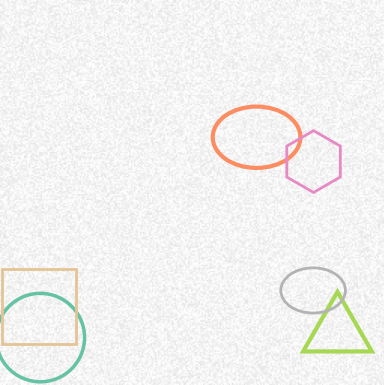[{"shape": "circle", "thickness": 2.5, "radius": 0.57, "center": [0.105, 0.123]}, {"shape": "oval", "thickness": 3, "radius": 0.57, "center": [0.666, 0.643]}, {"shape": "hexagon", "thickness": 2, "radius": 0.4, "center": [0.814, 0.58]}, {"shape": "triangle", "thickness": 3, "radius": 0.52, "center": [0.877, 0.139]}, {"shape": "square", "thickness": 2, "radius": 0.49, "center": [0.101, 0.204]}, {"shape": "oval", "thickness": 2, "radius": 0.42, "center": [0.813, 0.246]}]